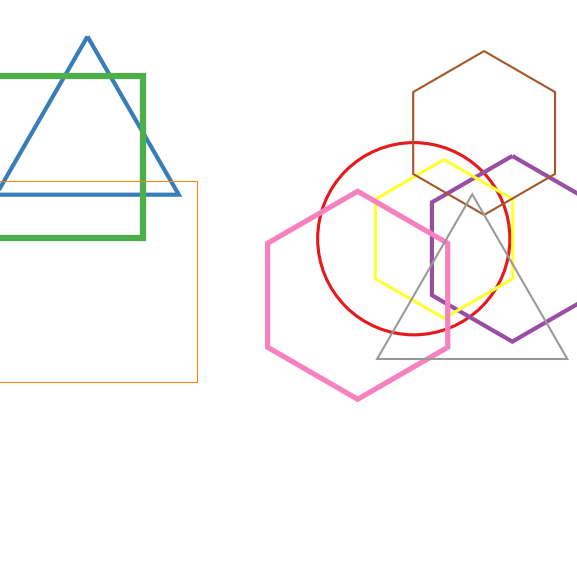[{"shape": "circle", "thickness": 1.5, "radius": 0.83, "center": [0.716, 0.586]}, {"shape": "triangle", "thickness": 2, "radius": 0.91, "center": [0.151, 0.753]}, {"shape": "square", "thickness": 3, "radius": 0.7, "center": [0.108, 0.727]}, {"shape": "hexagon", "thickness": 2, "radius": 0.8, "center": [0.887, 0.568]}, {"shape": "square", "thickness": 0.5, "radius": 0.87, "center": [0.167, 0.512]}, {"shape": "hexagon", "thickness": 1.5, "radius": 0.69, "center": [0.769, 0.585]}, {"shape": "hexagon", "thickness": 1, "radius": 0.71, "center": [0.838, 0.769]}, {"shape": "hexagon", "thickness": 2.5, "radius": 0.9, "center": [0.619, 0.488]}, {"shape": "triangle", "thickness": 1, "radius": 0.95, "center": [0.818, 0.473]}]